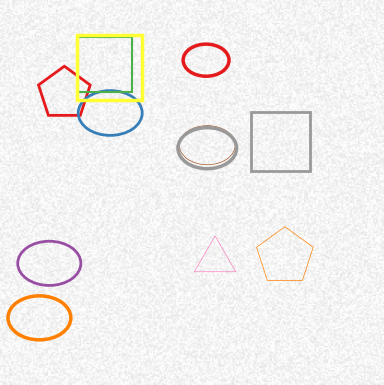[{"shape": "oval", "thickness": 2.5, "radius": 0.3, "center": [0.535, 0.844]}, {"shape": "pentagon", "thickness": 2, "radius": 0.35, "center": [0.167, 0.757]}, {"shape": "oval", "thickness": 2, "radius": 0.42, "center": [0.286, 0.707]}, {"shape": "square", "thickness": 1.5, "radius": 0.35, "center": [0.273, 0.832]}, {"shape": "oval", "thickness": 2, "radius": 0.41, "center": [0.128, 0.316]}, {"shape": "pentagon", "thickness": 0.5, "radius": 0.39, "center": [0.74, 0.334]}, {"shape": "oval", "thickness": 2.5, "radius": 0.41, "center": [0.102, 0.174]}, {"shape": "square", "thickness": 2.5, "radius": 0.43, "center": [0.285, 0.825]}, {"shape": "oval", "thickness": 0.5, "radius": 0.36, "center": [0.538, 0.623]}, {"shape": "triangle", "thickness": 0.5, "radius": 0.31, "center": [0.559, 0.325]}, {"shape": "oval", "thickness": 2.5, "radius": 0.38, "center": [0.538, 0.615]}, {"shape": "square", "thickness": 2, "radius": 0.38, "center": [0.728, 0.633]}]